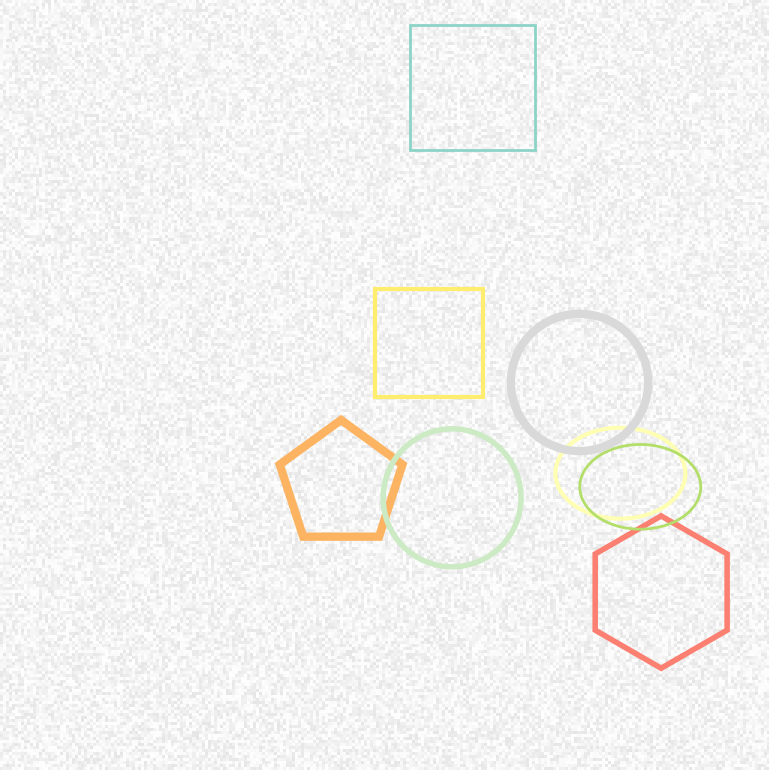[{"shape": "square", "thickness": 1, "radius": 0.41, "center": [0.614, 0.887]}, {"shape": "oval", "thickness": 1.5, "radius": 0.42, "center": [0.806, 0.385]}, {"shape": "hexagon", "thickness": 2, "radius": 0.49, "center": [0.859, 0.231]}, {"shape": "pentagon", "thickness": 3, "radius": 0.42, "center": [0.443, 0.371]}, {"shape": "oval", "thickness": 1, "radius": 0.39, "center": [0.832, 0.368]}, {"shape": "circle", "thickness": 3, "radius": 0.45, "center": [0.753, 0.503]}, {"shape": "circle", "thickness": 2, "radius": 0.45, "center": [0.587, 0.354]}, {"shape": "square", "thickness": 1.5, "radius": 0.35, "center": [0.557, 0.555]}]